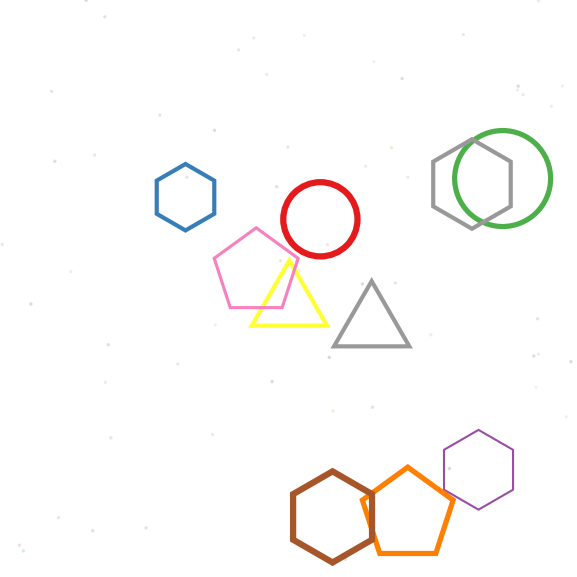[{"shape": "circle", "thickness": 3, "radius": 0.32, "center": [0.555, 0.619]}, {"shape": "hexagon", "thickness": 2, "radius": 0.29, "center": [0.321, 0.658]}, {"shape": "circle", "thickness": 2.5, "radius": 0.42, "center": [0.87, 0.69]}, {"shape": "hexagon", "thickness": 1, "radius": 0.35, "center": [0.829, 0.186]}, {"shape": "pentagon", "thickness": 2.5, "radius": 0.41, "center": [0.706, 0.108]}, {"shape": "triangle", "thickness": 2, "radius": 0.38, "center": [0.501, 0.473]}, {"shape": "hexagon", "thickness": 3, "radius": 0.39, "center": [0.576, 0.104]}, {"shape": "pentagon", "thickness": 1.5, "radius": 0.38, "center": [0.444, 0.528]}, {"shape": "triangle", "thickness": 2, "radius": 0.38, "center": [0.644, 0.437]}, {"shape": "hexagon", "thickness": 2, "radius": 0.39, "center": [0.817, 0.681]}]